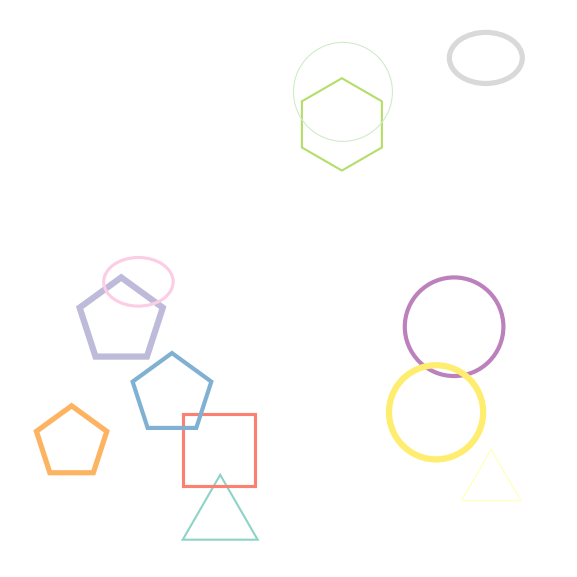[{"shape": "triangle", "thickness": 1, "radius": 0.37, "center": [0.381, 0.102]}, {"shape": "triangle", "thickness": 0.5, "radius": 0.3, "center": [0.85, 0.162]}, {"shape": "pentagon", "thickness": 3, "radius": 0.38, "center": [0.21, 0.443]}, {"shape": "square", "thickness": 1.5, "radius": 0.31, "center": [0.379, 0.219]}, {"shape": "pentagon", "thickness": 2, "radius": 0.36, "center": [0.298, 0.316]}, {"shape": "pentagon", "thickness": 2.5, "radius": 0.32, "center": [0.124, 0.232]}, {"shape": "hexagon", "thickness": 1, "radius": 0.4, "center": [0.592, 0.784]}, {"shape": "oval", "thickness": 1.5, "radius": 0.3, "center": [0.24, 0.511]}, {"shape": "oval", "thickness": 2.5, "radius": 0.32, "center": [0.841, 0.899]}, {"shape": "circle", "thickness": 2, "radius": 0.43, "center": [0.786, 0.433]}, {"shape": "circle", "thickness": 0.5, "radius": 0.43, "center": [0.594, 0.84]}, {"shape": "circle", "thickness": 3, "radius": 0.41, "center": [0.755, 0.285]}]